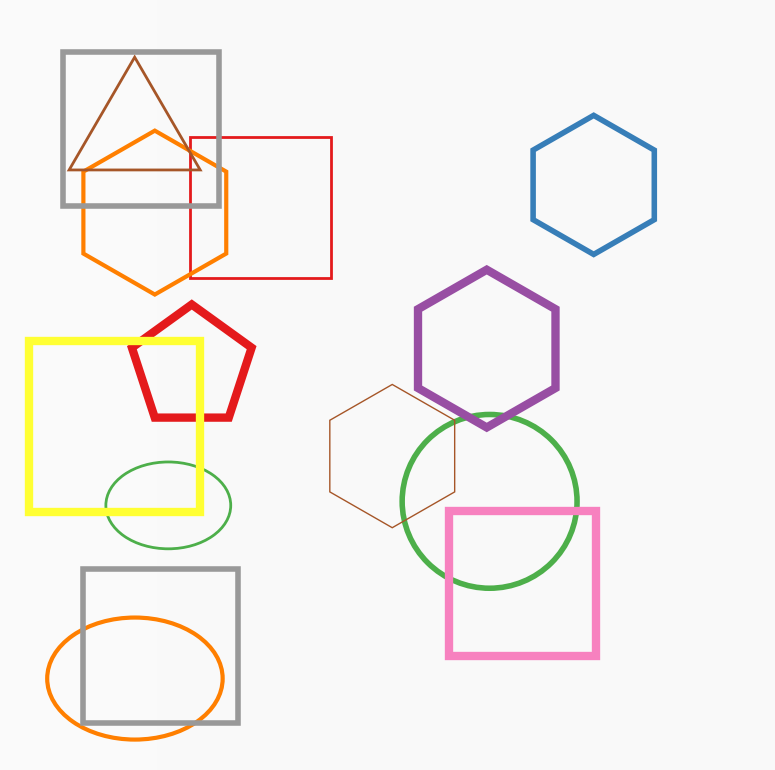[{"shape": "square", "thickness": 1, "radius": 0.46, "center": [0.336, 0.731]}, {"shape": "pentagon", "thickness": 3, "radius": 0.41, "center": [0.247, 0.523]}, {"shape": "hexagon", "thickness": 2, "radius": 0.45, "center": [0.766, 0.76]}, {"shape": "circle", "thickness": 2, "radius": 0.56, "center": [0.632, 0.349]}, {"shape": "oval", "thickness": 1, "radius": 0.4, "center": [0.217, 0.344]}, {"shape": "hexagon", "thickness": 3, "radius": 0.51, "center": [0.628, 0.547]}, {"shape": "oval", "thickness": 1.5, "radius": 0.57, "center": [0.174, 0.119]}, {"shape": "hexagon", "thickness": 1.5, "radius": 0.53, "center": [0.2, 0.724]}, {"shape": "square", "thickness": 3, "radius": 0.55, "center": [0.148, 0.446]}, {"shape": "hexagon", "thickness": 0.5, "radius": 0.47, "center": [0.506, 0.408]}, {"shape": "triangle", "thickness": 1, "radius": 0.49, "center": [0.174, 0.828]}, {"shape": "square", "thickness": 3, "radius": 0.47, "center": [0.674, 0.242]}, {"shape": "square", "thickness": 2, "radius": 0.5, "center": [0.207, 0.161]}, {"shape": "square", "thickness": 2, "radius": 0.5, "center": [0.182, 0.832]}]